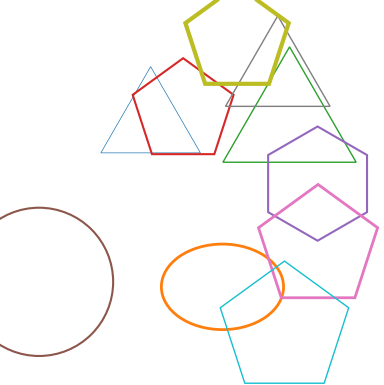[{"shape": "triangle", "thickness": 0.5, "radius": 0.75, "center": [0.391, 0.678]}, {"shape": "oval", "thickness": 2, "radius": 0.79, "center": [0.578, 0.255]}, {"shape": "triangle", "thickness": 1, "radius": 1.0, "center": [0.752, 0.678]}, {"shape": "pentagon", "thickness": 1.5, "radius": 0.69, "center": [0.476, 0.711]}, {"shape": "hexagon", "thickness": 1.5, "radius": 0.74, "center": [0.825, 0.523]}, {"shape": "circle", "thickness": 1.5, "radius": 0.96, "center": [0.101, 0.268]}, {"shape": "pentagon", "thickness": 2, "radius": 0.81, "center": [0.826, 0.358]}, {"shape": "triangle", "thickness": 1, "radius": 0.78, "center": [0.722, 0.802]}, {"shape": "pentagon", "thickness": 3, "radius": 0.71, "center": [0.616, 0.896]}, {"shape": "pentagon", "thickness": 1, "radius": 0.88, "center": [0.739, 0.146]}]